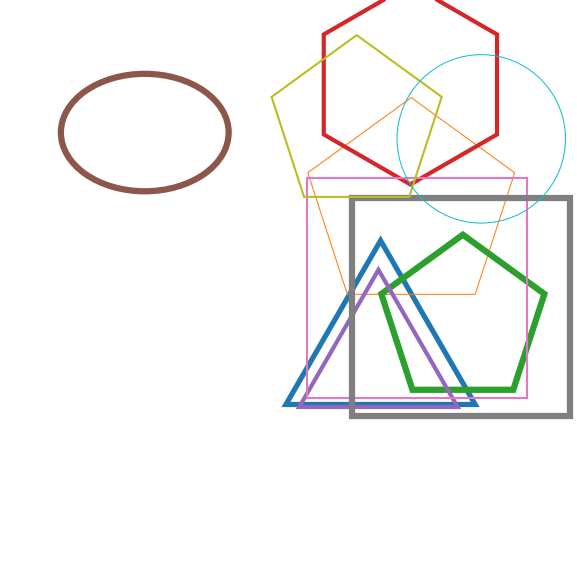[{"shape": "triangle", "thickness": 2.5, "radius": 0.95, "center": [0.659, 0.393]}, {"shape": "pentagon", "thickness": 0.5, "radius": 0.94, "center": [0.712, 0.642]}, {"shape": "pentagon", "thickness": 3, "radius": 0.74, "center": [0.801, 0.444]}, {"shape": "hexagon", "thickness": 2, "radius": 0.87, "center": [0.711, 0.853]}, {"shape": "triangle", "thickness": 2, "radius": 0.79, "center": [0.655, 0.374]}, {"shape": "oval", "thickness": 3, "radius": 0.73, "center": [0.251, 0.77]}, {"shape": "square", "thickness": 1, "radius": 0.95, "center": [0.722, 0.5]}, {"shape": "square", "thickness": 3, "radius": 0.94, "center": [0.799, 0.467]}, {"shape": "pentagon", "thickness": 1, "radius": 0.77, "center": [0.618, 0.783]}, {"shape": "circle", "thickness": 0.5, "radius": 0.73, "center": [0.833, 0.759]}]